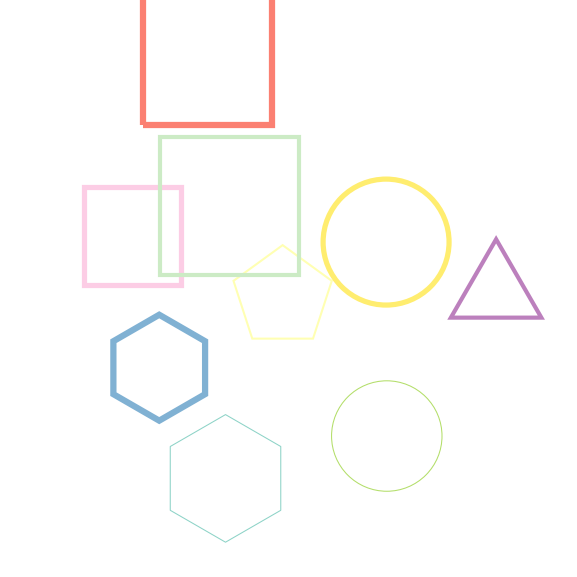[{"shape": "hexagon", "thickness": 0.5, "radius": 0.55, "center": [0.39, 0.171]}, {"shape": "pentagon", "thickness": 1, "radius": 0.45, "center": [0.489, 0.485]}, {"shape": "square", "thickness": 3, "radius": 0.56, "center": [0.36, 0.896]}, {"shape": "hexagon", "thickness": 3, "radius": 0.46, "center": [0.276, 0.362]}, {"shape": "circle", "thickness": 0.5, "radius": 0.48, "center": [0.67, 0.244]}, {"shape": "square", "thickness": 2.5, "radius": 0.42, "center": [0.229, 0.591]}, {"shape": "triangle", "thickness": 2, "radius": 0.45, "center": [0.859, 0.494]}, {"shape": "square", "thickness": 2, "radius": 0.6, "center": [0.398, 0.642]}, {"shape": "circle", "thickness": 2.5, "radius": 0.55, "center": [0.669, 0.58]}]